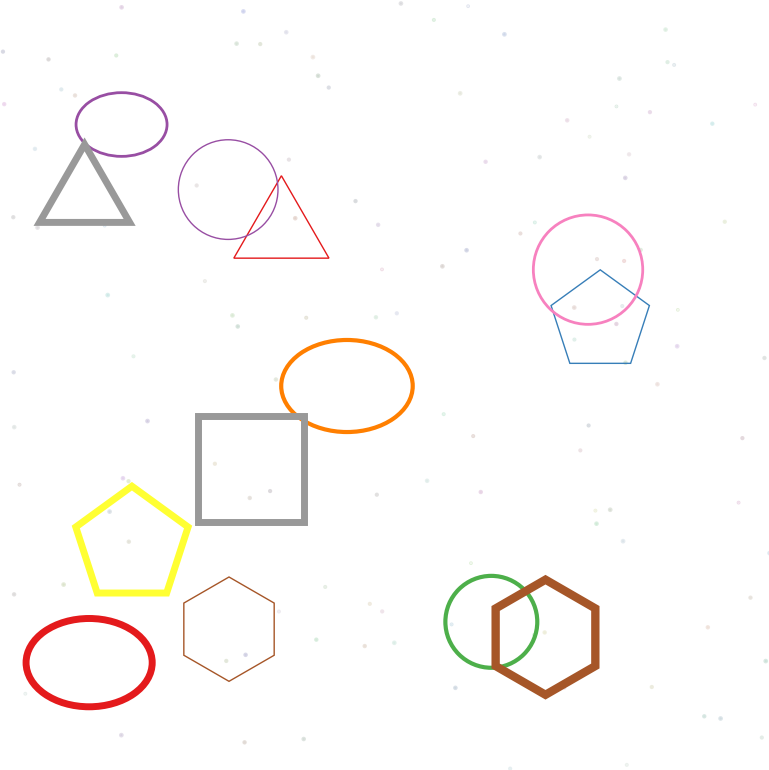[{"shape": "oval", "thickness": 2.5, "radius": 0.41, "center": [0.116, 0.139]}, {"shape": "triangle", "thickness": 0.5, "radius": 0.36, "center": [0.365, 0.7]}, {"shape": "pentagon", "thickness": 0.5, "radius": 0.34, "center": [0.78, 0.582]}, {"shape": "circle", "thickness": 1.5, "radius": 0.3, "center": [0.638, 0.192]}, {"shape": "oval", "thickness": 1, "radius": 0.3, "center": [0.158, 0.838]}, {"shape": "circle", "thickness": 0.5, "radius": 0.32, "center": [0.296, 0.754]}, {"shape": "oval", "thickness": 1.5, "radius": 0.43, "center": [0.451, 0.499]}, {"shape": "pentagon", "thickness": 2.5, "radius": 0.38, "center": [0.171, 0.292]}, {"shape": "hexagon", "thickness": 3, "radius": 0.37, "center": [0.708, 0.172]}, {"shape": "hexagon", "thickness": 0.5, "radius": 0.34, "center": [0.297, 0.183]}, {"shape": "circle", "thickness": 1, "radius": 0.36, "center": [0.764, 0.65]}, {"shape": "square", "thickness": 2.5, "radius": 0.34, "center": [0.326, 0.391]}, {"shape": "triangle", "thickness": 2.5, "radius": 0.34, "center": [0.11, 0.745]}]